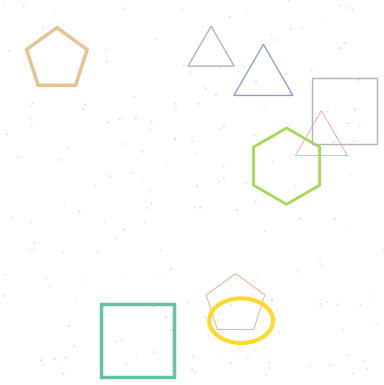[{"shape": "square", "thickness": 2.5, "radius": 0.47, "center": [0.358, 0.116]}, {"shape": "pentagon", "thickness": 0.5, "radius": 0.4, "center": [0.612, 0.209]}, {"shape": "triangle", "thickness": 1, "radius": 0.44, "center": [0.684, 0.796]}, {"shape": "triangle", "thickness": 0.5, "radius": 0.39, "center": [0.835, 0.635]}, {"shape": "hexagon", "thickness": 2, "radius": 0.5, "center": [0.744, 0.568]}, {"shape": "oval", "thickness": 3, "radius": 0.41, "center": [0.626, 0.167]}, {"shape": "pentagon", "thickness": 2.5, "radius": 0.41, "center": [0.148, 0.846]}, {"shape": "square", "thickness": 1, "radius": 0.43, "center": [0.895, 0.712]}, {"shape": "triangle", "thickness": 1, "radius": 0.35, "center": [0.548, 0.863]}]